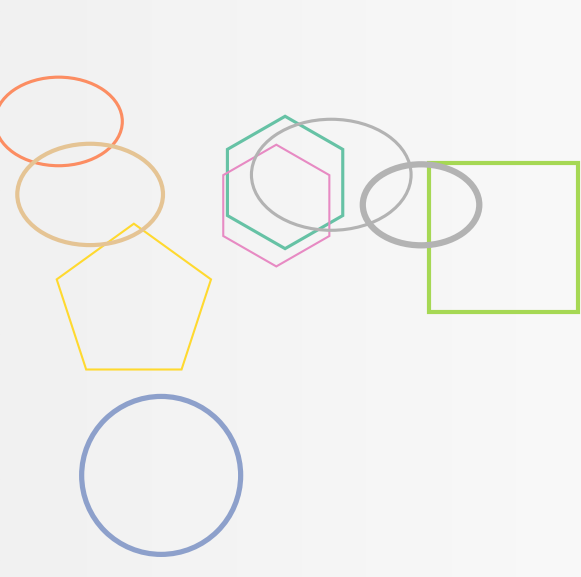[{"shape": "hexagon", "thickness": 1.5, "radius": 0.57, "center": [0.49, 0.683]}, {"shape": "oval", "thickness": 1.5, "radius": 0.55, "center": [0.101, 0.789]}, {"shape": "circle", "thickness": 2.5, "radius": 0.68, "center": [0.277, 0.176]}, {"shape": "hexagon", "thickness": 1, "radius": 0.53, "center": [0.475, 0.643]}, {"shape": "square", "thickness": 2, "radius": 0.64, "center": [0.866, 0.588]}, {"shape": "pentagon", "thickness": 1, "radius": 0.7, "center": [0.23, 0.472]}, {"shape": "oval", "thickness": 2, "radius": 0.63, "center": [0.155, 0.662]}, {"shape": "oval", "thickness": 1.5, "radius": 0.69, "center": [0.57, 0.696]}, {"shape": "oval", "thickness": 3, "radius": 0.5, "center": [0.724, 0.644]}]